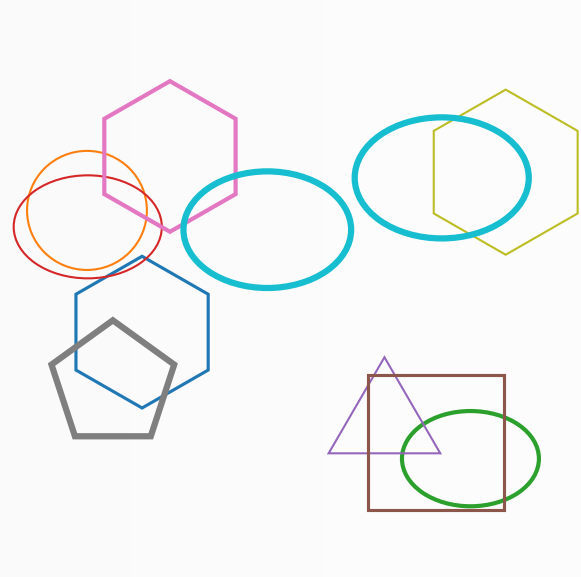[{"shape": "hexagon", "thickness": 1.5, "radius": 0.66, "center": [0.244, 0.424]}, {"shape": "circle", "thickness": 1, "radius": 0.52, "center": [0.15, 0.635]}, {"shape": "oval", "thickness": 2, "radius": 0.59, "center": [0.809, 0.205]}, {"shape": "oval", "thickness": 1, "radius": 0.64, "center": [0.151, 0.606]}, {"shape": "triangle", "thickness": 1, "radius": 0.55, "center": [0.661, 0.27]}, {"shape": "square", "thickness": 1.5, "radius": 0.59, "center": [0.75, 0.233]}, {"shape": "hexagon", "thickness": 2, "radius": 0.65, "center": [0.292, 0.728]}, {"shape": "pentagon", "thickness": 3, "radius": 0.55, "center": [0.194, 0.333]}, {"shape": "hexagon", "thickness": 1, "radius": 0.71, "center": [0.87, 0.701]}, {"shape": "oval", "thickness": 3, "radius": 0.75, "center": [0.76, 0.691]}, {"shape": "oval", "thickness": 3, "radius": 0.72, "center": [0.46, 0.601]}]